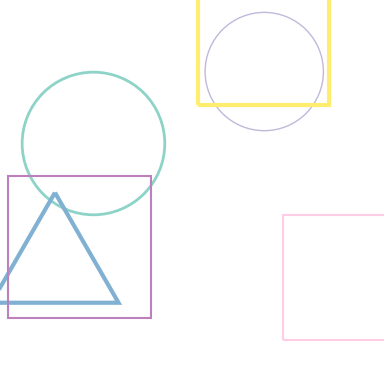[{"shape": "circle", "thickness": 2, "radius": 0.93, "center": [0.243, 0.627]}, {"shape": "circle", "thickness": 1, "radius": 0.77, "center": [0.686, 0.814]}, {"shape": "triangle", "thickness": 3, "radius": 0.95, "center": [0.143, 0.309]}, {"shape": "square", "thickness": 1.5, "radius": 0.81, "center": [0.898, 0.278]}, {"shape": "square", "thickness": 1.5, "radius": 0.92, "center": [0.207, 0.358]}, {"shape": "square", "thickness": 3, "radius": 0.85, "center": [0.685, 0.898]}]